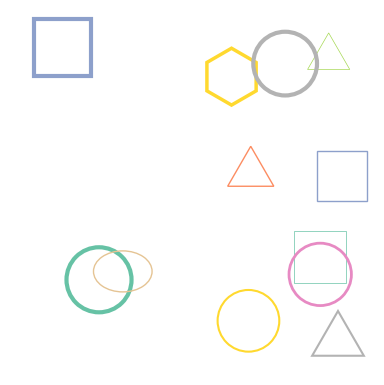[{"shape": "square", "thickness": 0.5, "radius": 0.34, "center": [0.831, 0.332]}, {"shape": "circle", "thickness": 3, "radius": 0.42, "center": [0.257, 0.273]}, {"shape": "triangle", "thickness": 1, "radius": 0.35, "center": [0.651, 0.551]}, {"shape": "square", "thickness": 1, "radius": 0.33, "center": [0.888, 0.542]}, {"shape": "square", "thickness": 3, "radius": 0.37, "center": [0.162, 0.877]}, {"shape": "circle", "thickness": 2, "radius": 0.41, "center": [0.832, 0.287]}, {"shape": "triangle", "thickness": 0.5, "radius": 0.32, "center": [0.854, 0.851]}, {"shape": "circle", "thickness": 1.5, "radius": 0.4, "center": [0.645, 0.167]}, {"shape": "hexagon", "thickness": 2.5, "radius": 0.37, "center": [0.601, 0.801]}, {"shape": "oval", "thickness": 1, "radius": 0.38, "center": [0.319, 0.295]}, {"shape": "circle", "thickness": 3, "radius": 0.41, "center": [0.741, 0.835]}, {"shape": "triangle", "thickness": 1.5, "radius": 0.39, "center": [0.878, 0.115]}]